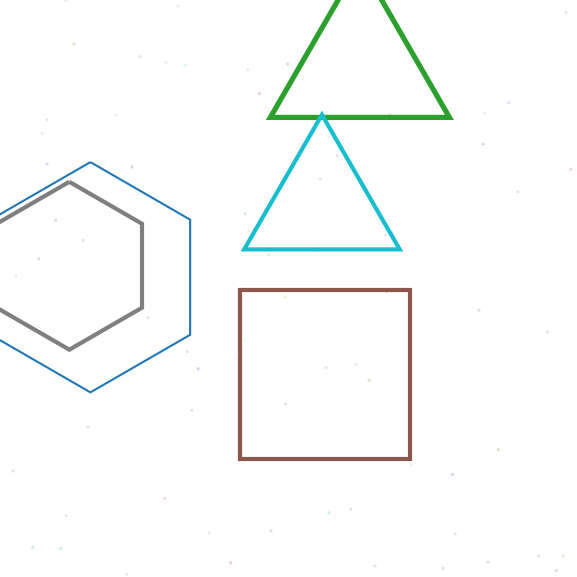[{"shape": "hexagon", "thickness": 1, "radius": 1.0, "center": [0.157, 0.519]}, {"shape": "triangle", "thickness": 2.5, "radius": 0.9, "center": [0.623, 0.885]}, {"shape": "square", "thickness": 2, "radius": 0.73, "center": [0.563, 0.351]}, {"shape": "hexagon", "thickness": 2, "radius": 0.73, "center": [0.12, 0.539]}, {"shape": "triangle", "thickness": 2, "radius": 0.78, "center": [0.557, 0.645]}]